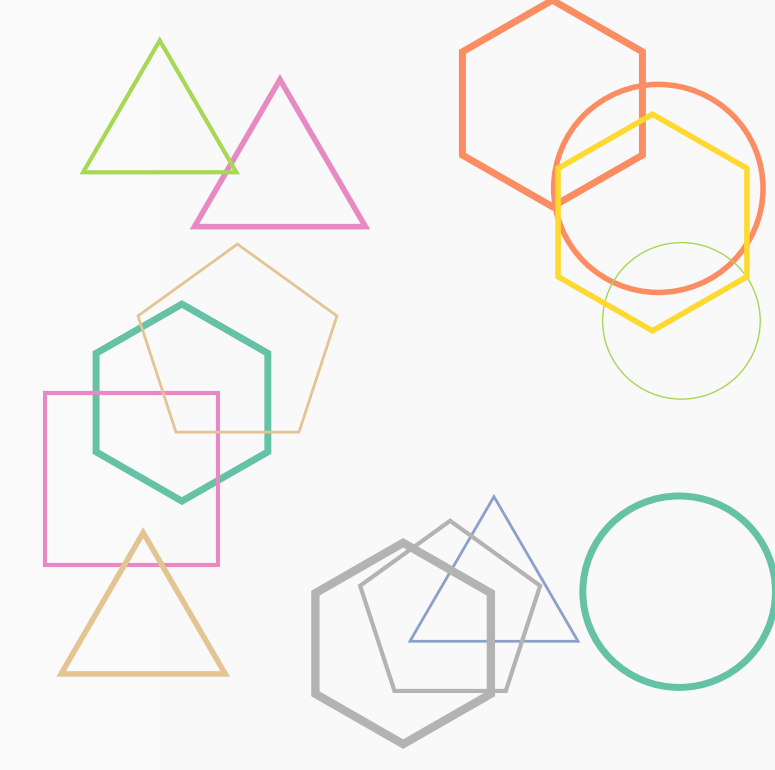[{"shape": "circle", "thickness": 2.5, "radius": 0.62, "center": [0.876, 0.232]}, {"shape": "hexagon", "thickness": 2.5, "radius": 0.64, "center": [0.235, 0.477]}, {"shape": "hexagon", "thickness": 2.5, "radius": 0.67, "center": [0.713, 0.866]}, {"shape": "circle", "thickness": 2, "radius": 0.68, "center": [0.849, 0.755]}, {"shape": "triangle", "thickness": 1, "radius": 0.63, "center": [0.637, 0.23]}, {"shape": "triangle", "thickness": 2, "radius": 0.64, "center": [0.361, 0.769]}, {"shape": "square", "thickness": 1.5, "radius": 0.56, "center": [0.169, 0.378]}, {"shape": "circle", "thickness": 0.5, "radius": 0.51, "center": [0.879, 0.583]}, {"shape": "triangle", "thickness": 1.5, "radius": 0.57, "center": [0.206, 0.833]}, {"shape": "hexagon", "thickness": 2, "radius": 0.7, "center": [0.842, 0.711]}, {"shape": "triangle", "thickness": 2, "radius": 0.61, "center": [0.185, 0.186]}, {"shape": "pentagon", "thickness": 1, "radius": 0.67, "center": [0.306, 0.548]}, {"shape": "pentagon", "thickness": 1.5, "radius": 0.61, "center": [0.581, 0.201]}, {"shape": "hexagon", "thickness": 3, "radius": 0.65, "center": [0.52, 0.164]}]